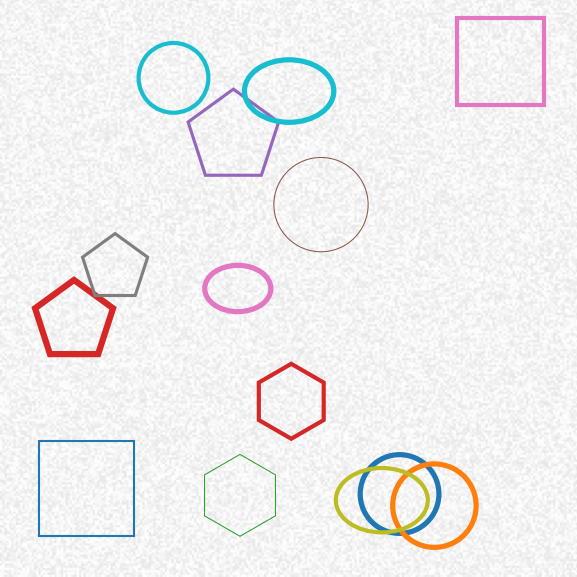[{"shape": "circle", "thickness": 2.5, "radius": 0.34, "center": [0.692, 0.144]}, {"shape": "square", "thickness": 1, "radius": 0.41, "center": [0.15, 0.153]}, {"shape": "circle", "thickness": 2.5, "radius": 0.36, "center": [0.752, 0.124]}, {"shape": "hexagon", "thickness": 0.5, "radius": 0.35, "center": [0.416, 0.141]}, {"shape": "hexagon", "thickness": 2, "radius": 0.32, "center": [0.504, 0.304]}, {"shape": "pentagon", "thickness": 3, "radius": 0.35, "center": [0.128, 0.443]}, {"shape": "pentagon", "thickness": 1.5, "radius": 0.41, "center": [0.404, 0.762]}, {"shape": "circle", "thickness": 0.5, "radius": 0.41, "center": [0.556, 0.645]}, {"shape": "oval", "thickness": 2.5, "radius": 0.29, "center": [0.412, 0.5]}, {"shape": "square", "thickness": 2, "radius": 0.37, "center": [0.867, 0.892]}, {"shape": "pentagon", "thickness": 1.5, "radius": 0.3, "center": [0.199, 0.535]}, {"shape": "oval", "thickness": 2, "radius": 0.4, "center": [0.661, 0.133]}, {"shape": "oval", "thickness": 2.5, "radius": 0.39, "center": [0.501, 0.841]}, {"shape": "circle", "thickness": 2, "radius": 0.3, "center": [0.3, 0.864]}]